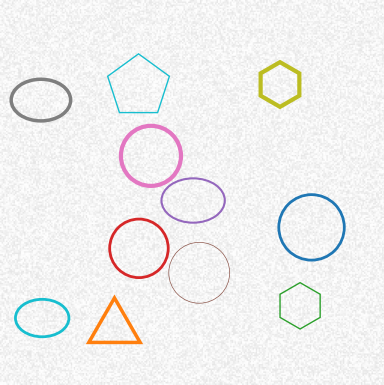[{"shape": "circle", "thickness": 2, "radius": 0.43, "center": [0.809, 0.409]}, {"shape": "triangle", "thickness": 2.5, "radius": 0.39, "center": [0.297, 0.149]}, {"shape": "hexagon", "thickness": 1, "radius": 0.3, "center": [0.779, 0.206]}, {"shape": "circle", "thickness": 2, "radius": 0.38, "center": [0.361, 0.355]}, {"shape": "oval", "thickness": 1.5, "radius": 0.41, "center": [0.502, 0.479]}, {"shape": "circle", "thickness": 0.5, "radius": 0.4, "center": [0.517, 0.291]}, {"shape": "circle", "thickness": 3, "radius": 0.39, "center": [0.392, 0.595]}, {"shape": "oval", "thickness": 2.5, "radius": 0.39, "center": [0.106, 0.74]}, {"shape": "hexagon", "thickness": 3, "radius": 0.29, "center": [0.727, 0.78]}, {"shape": "oval", "thickness": 2, "radius": 0.35, "center": [0.11, 0.174]}, {"shape": "pentagon", "thickness": 1, "radius": 0.42, "center": [0.36, 0.776]}]